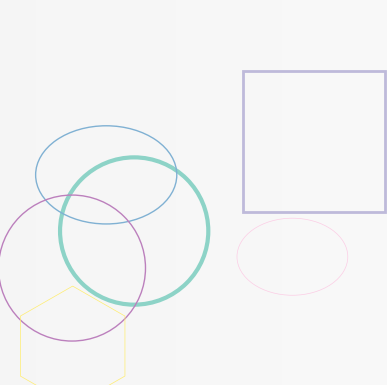[{"shape": "circle", "thickness": 3, "radius": 0.96, "center": [0.346, 0.4]}, {"shape": "square", "thickness": 2, "radius": 0.91, "center": [0.811, 0.632]}, {"shape": "oval", "thickness": 1, "radius": 0.91, "center": [0.274, 0.546]}, {"shape": "oval", "thickness": 0.5, "radius": 0.71, "center": [0.755, 0.333]}, {"shape": "circle", "thickness": 1, "radius": 0.95, "center": [0.186, 0.304]}, {"shape": "hexagon", "thickness": 0.5, "radius": 0.78, "center": [0.187, 0.101]}]